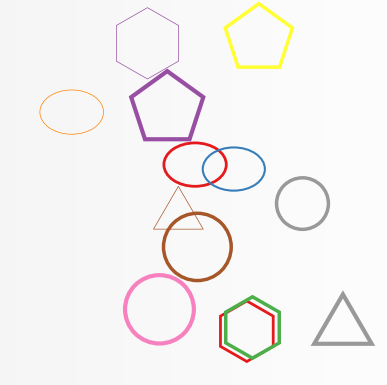[{"shape": "oval", "thickness": 2, "radius": 0.4, "center": [0.503, 0.572]}, {"shape": "hexagon", "thickness": 2, "radius": 0.39, "center": [0.637, 0.14]}, {"shape": "oval", "thickness": 1.5, "radius": 0.4, "center": [0.603, 0.561]}, {"shape": "hexagon", "thickness": 2.5, "radius": 0.4, "center": [0.652, 0.149]}, {"shape": "pentagon", "thickness": 3, "radius": 0.49, "center": [0.432, 0.717]}, {"shape": "hexagon", "thickness": 0.5, "radius": 0.46, "center": [0.38, 0.888]}, {"shape": "oval", "thickness": 0.5, "radius": 0.41, "center": [0.185, 0.709]}, {"shape": "pentagon", "thickness": 2.5, "radius": 0.46, "center": [0.668, 0.899]}, {"shape": "circle", "thickness": 2.5, "radius": 0.44, "center": [0.509, 0.359]}, {"shape": "triangle", "thickness": 0.5, "radius": 0.37, "center": [0.46, 0.442]}, {"shape": "circle", "thickness": 3, "radius": 0.44, "center": [0.412, 0.197]}, {"shape": "triangle", "thickness": 3, "radius": 0.43, "center": [0.885, 0.15]}, {"shape": "circle", "thickness": 2.5, "radius": 0.33, "center": [0.781, 0.471]}]